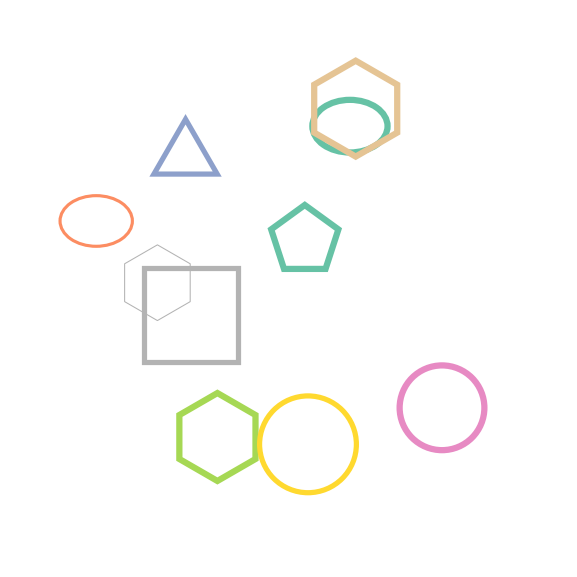[{"shape": "oval", "thickness": 3, "radius": 0.33, "center": [0.606, 0.781]}, {"shape": "pentagon", "thickness": 3, "radius": 0.31, "center": [0.528, 0.583]}, {"shape": "oval", "thickness": 1.5, "radius": 0.31, "center": [0.167, 0.616]}, {"shape": "triangle", "thickness": 2.5, "radius": 0.32, "center": [0.321, 0.729]}, {"shape": "circle", "thickness": 3, "radius": 0.37, "center": [0.765, 0.293]}, {"shape": "hexagon", "thickness": 3, "radius": 0.38, "center": [0.376, 0.242]}, {"shape": "circle", "thickness": 2.5, "radius": 0.42, "center": [0.533, 0.23]}, {"shape": "hexagon", "thickness": 3, "radius": 0.41, "center": [0.616, 0.811]}, {"shape": "square", "thickness": 2.5, "radius": 0.41, "center": [0.33, 0.453]}, {"shape": "hexagon", "thickness": 0.5, "radius": 0.33, "center": [0.273, 0.51]}]